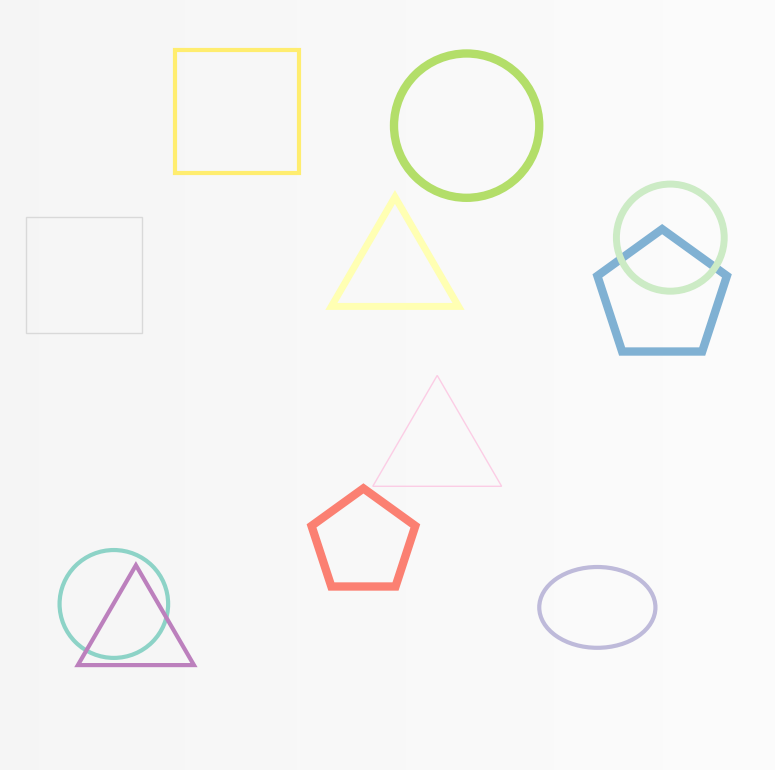[{"shape": "circle", "thickness": 1.5, "radius": 0.35, "center": [0.147, 0.216]}, {"shape": "triangle", "thickness": 2.5, "radius": 0.47, "center": [0.51, 0.649]}, {"shape": "oval", "thickness": 1.5, "radius": 0.37, "center": [0.771, 0.211]}, {"shape": "pentagon", "thickness": 3, "radius": 0.35, "center": [0.469, 0.295]}, {"shape": "pentagon", "thickness": 3, "radius": 0.44, "center": [0.854, 0.615]}, {"shape": "circle", "thickness": 3, "radius": 0.47, "center": [0.602, 0.837]}, {"shape": "triangle", "thickness": 0.5, "radius": 0.48, "center": [0.564, 0.416]}, {"shape": "square", "thickness": 0.5, "radius": 0.38, "center": [0.108, 0.643]}, {"shape": "triangle", "thickness": 1.5, "radius": 0.43, "center": [0.175, 0.179]}, {"shape": "circle", "thickness": 2.5, "radius": 0.35, "center": [0.865, 0.691]}, {"shape": "square", "thickness": 1.5, "radius": 0.4, "center": [0.305, 0.855]}]